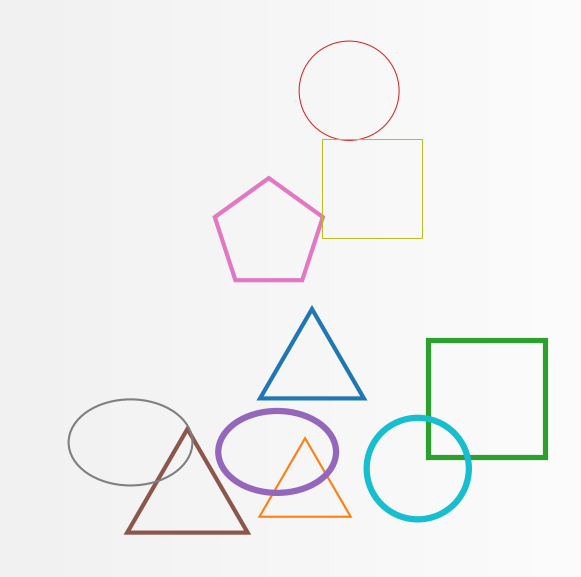[{"shape": "triangle", "thickness": 2, "radius": 0.52, "center": [0.537, 0.361]}, {"shape": "triangle", "thickness": 1, "radius": 0.45, "center": [0.525, 0.15]}, {"shape": "square", "thickness": 2.5, "radius": 0.51, "center": [0.837, 0.308]}, {"shape": "circle", "thickness": 0.5, "radius": 0.43, "center": [0.601, 0.842]}, {"shape": "oval", "thickness": 3, "radius": 0.51, "center": [0.477, 0.217]}, {"shape": "triangle", "thickness": 2, "radius": 0.6, "center": [0.322, 0.137]}, {"shape": "pentagon", "thickness": 2, "radius": 0.49, "center": [0.462, 0.593]}, {"shape": "oval", "thickness": 1, "radius": 0.53, "center": [0.225, 0.233]}, {"shape": "square", "thickness": 0.5, "radius": 0.43, "center": [0.639, 0.672]}, {"shape": "circle", "thickness": 3, "radius": 0.44, "center": [0.719, 0.188]}]